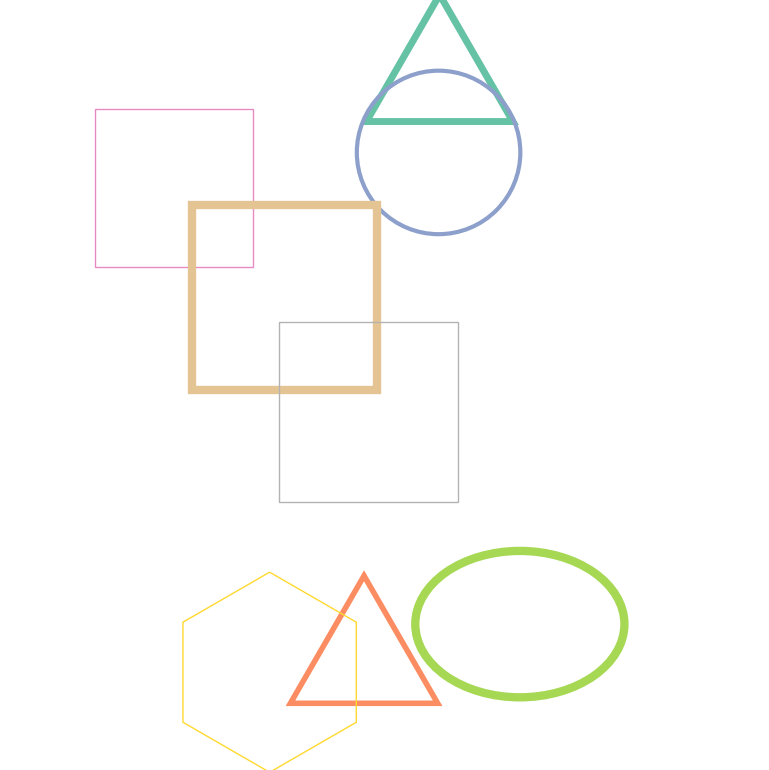[{"shape": "triangle", "thickness": 2.5, "radius": 0.55, "center": [0.571, 0.897]}, {"shape": "triangle", "thickness": 2, "radius": 0.55, "center": [0.473, 0.142]}, {"shape": "circle", "thickness": 1.5, "radius": 0.53, "center": [0.57, 0.802]}, {"shape": "square", "thickness": 0.5, "radius": 0.51, "center": [0.226, 0.756]}, {"shape": "oval", "thickness": 3, "radius": 0.68, "center": [0.675, 0.189]}, {"shape": "hexagon", "thickness": 0.5, "radius": 0.65, "center": [0.35, 0.127]}, {"shape": "square", "thickness": 3, "radius": 0.6, "center": [0.37, 0.614]}, {"shape": "square", "thickness": 0.5, "radius": 0.58, "center": [0.479, 0.465]}]